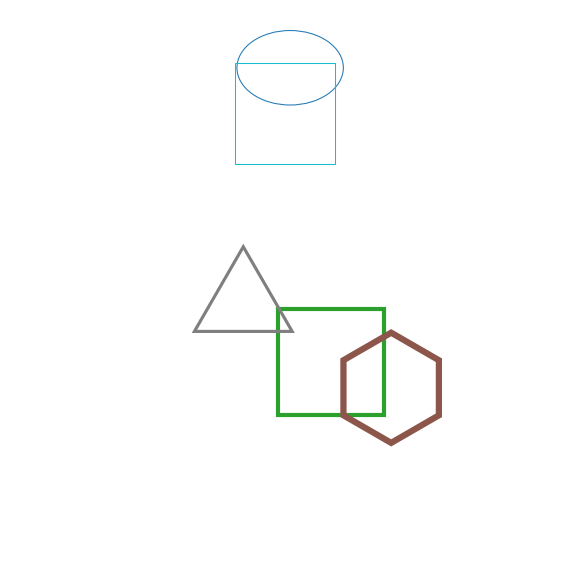[{"shape": "oval", "thickness": 0.5, "radius": 0.46, "center": [0.502, 0.882]}, {"shape": "square", "thickness": 2, "radius": 0.46, "center": [0.573, 0.372]}, {"shape": "hexagon", "thickness": 3, "radius": 0.48, "center": [0.677, 0.328]}, {"shape": "triangle", "thickness": 1.5, "radius": 0.49, "center": [0.421, 0.474]}, {"shape": "square", "thickness": 0.5, "radius": 0.44, "center": [0.494, 0.802]}]